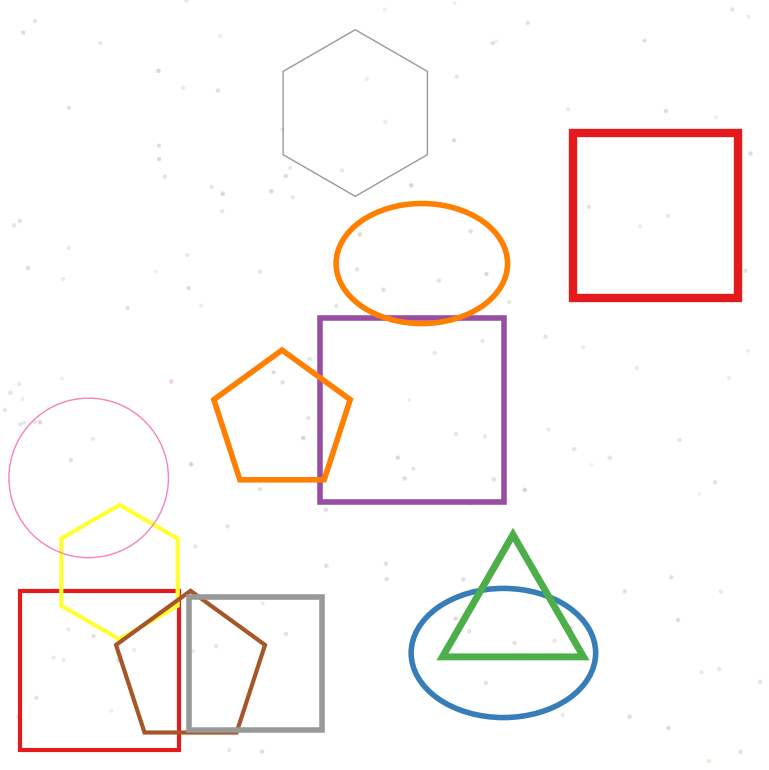[{"shape": "square", "thickness": 3, "radius": 0.54, "center": [0.851, 0.72]}, {"shape": "square", "thickness": 1.5, "radius": 0.52, "center": [0.13, 0.129]}, {"shape": "oval", "thickness": 2, "radius": 0.6, "center": [0.654, 0.152]}, {"shape": "triangle", "thickness": 2.5, "radius": 0.53, "center": [0.666, 0.2]}, {"shape": "square", "thickness": 2, "radius": 0.6, "center": [0.535, 0.467]}, {"shape": "oval", "thickness": 2, "radius": 0.56, "center": [0.548, 0.658]}, {"shape": "pentagon", "thickness": 2, "radius": 0.47, "center": [0.366, 0.452]}, {"shape": "hexagon", "thickness": 1.5, "radius": 0.44, "center": [0.155, 0.257]}, {"shape": "pentagon", "thickness": 1.5, "radius": 0.51, "center": [0.247, 0.131]}, {"shape": "circle", "thickness": 0.5, "radius": 0.52, "center": [0.115, 0.379]}, {"shape": "hexagon", "thickness": 0.5, "radius": 0.54, "center": [0.461, 0.853]}, {"shape": "square", "thickness": 2, "radius": 0.43, "center": [0.332, 0.138]}]